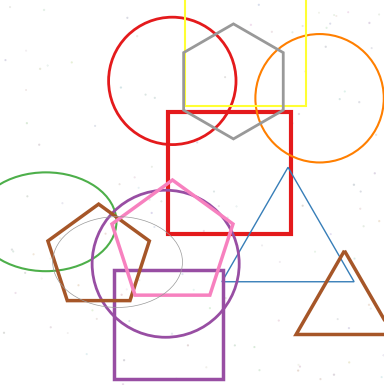[{"shape": "square", "thickness": 3, "radius": 0.79, "center": [0.596, 0.551]}, {"shape": "circle", "thickness": 2, "radius": 0.83, "center": [0.448, 0.79]}, {"shape": "triangle", "thickness": 1, "radius": 0.99, "center": [0.748, 0.367]}, {"shape": "oval", "thickness": 1.5, "radius": 0.92, "center": [0.119, 0.424]}, {"shape": "circle", "thickness": 2, "radius": 0.95, "center": [0.43, 0.315]}, {"shape": "square", "thickness": 2.5, "radius": 0.71, "center": [0.437, 0.157]}, {"shape": "circle", "thickness": 1.5, "radius": 0.83, "center": [0.83, 0.745]}, {"shape": "square", "thickness": 1.5, "radius": 0.78, "center": [0.638, 0.881]}, {"shape": "triangle", "thickness": 2.5, "radius": 0.73, "center": [0.895, 0.204]}, {"shape": "pentagon", "thickness": 2.5, "radius": 0.69, "center": [0.256, 0.331]}, {"shape": "pentagon", "thickness": 2.5, "radius": 0.83, "center": [0.448, 0.367]}, {"shape": "oval", "thickness": 0.5, "radius": 0.84, "center": [0.305, 0.319]}, {"shape": "hexagon", "thickness": 2, "radius": 0.75, "center": [0.606, 0.789]}]